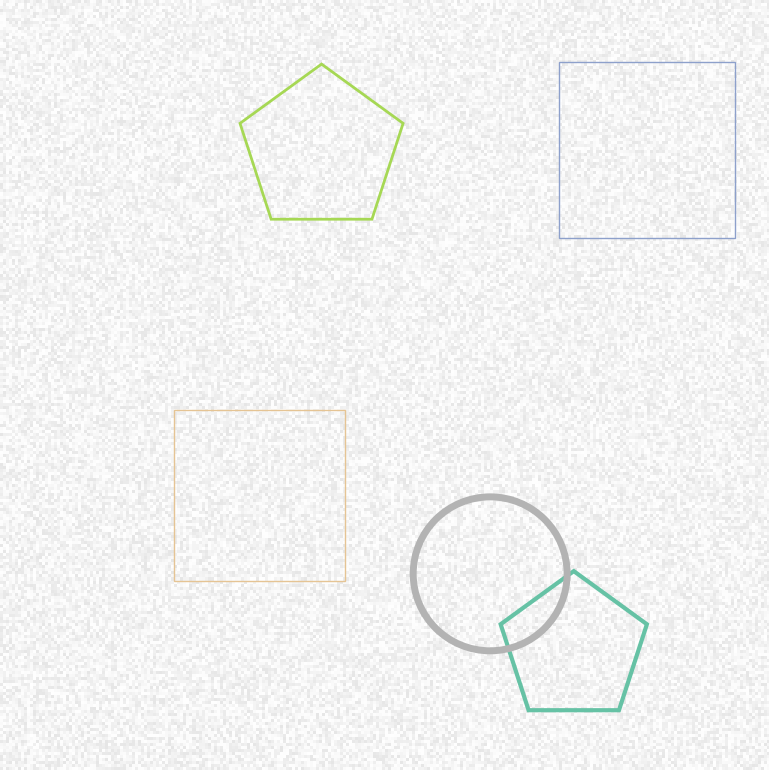[{"shape": "pentagon", "thickness": 1.5, "radius": 0.5, "center": [0.745, 0.158]}, {"shape": "square", "thickness": 0.5, "radius": 0.57, "center": [0.84, 0.806]}, {"shape": "pentagon", "thickness": 1, "radius": 0.56, "center": [0.418, 0.805]}, {"shape": "square", "thickness": 0.5, "radius": 0.55, "center": [0.337, 0.356]}, {"shape": "circle", "thickness": 2.5, "radius": 0.5, "center": [0.637, 0.255]}]